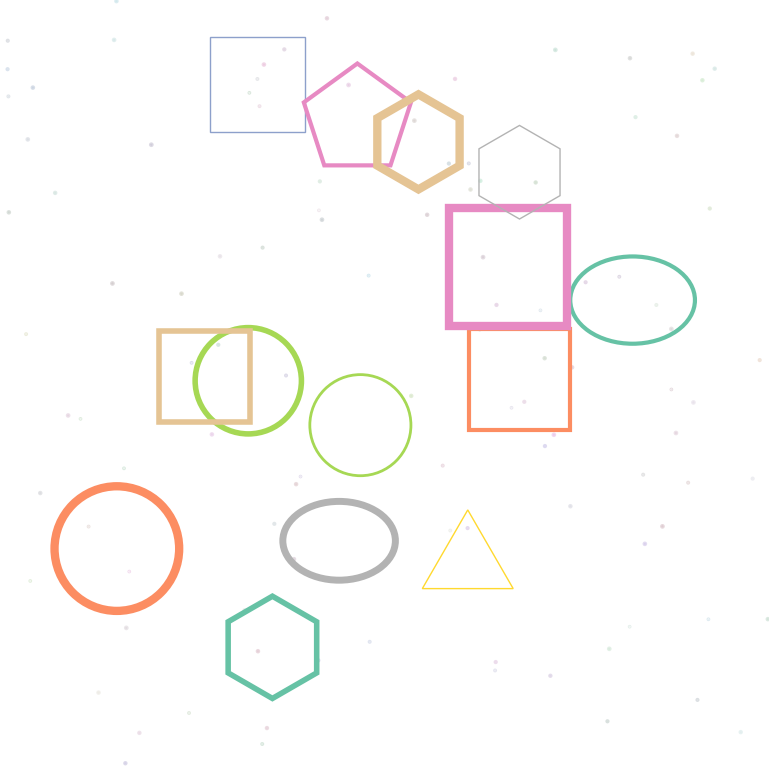[{"shape": "oval", "thickness": 1.5, "radius": 0.4, "center": [0.822, 0.61]}, {"shape": "hexagon", "thickness": 2, "radius": 0.33, "center": [0.354, 0.159]}, {"shape": "circle", "thickness": 3, "radius": 0.4, "center": [0.152, 0.288]}, {"shape": "square", "thickness": 1.5, "radius": 0.33, "center": [0.675, 0.507]}, {"shape": "square", "thickness": 0.5, "radius": 0.31, "center": [0.334, 0.89]}, {"shape": "square", "thickness": 3, "radius": 0.38, "center": [0.66, 0.653]}, {"shape": "pentagon", "thickness": 1.5, "radius": 0.37, "center": [0.464, 0.844]}, {"shape": "circle", "thickness": 1, "radius": 0.33, "center": [0.468, 0.448]}, {"shape": "circle", "thickness": 2, "radius": 0.35, "center": [0.322, 0.506]}, {"shape": "triangle", "thickness": 0.5, "radius": 0.34, "center": [0.607, 0.27]}, {"shape": "hexagon", "thickness": 3, "radius": 0.31, "center": [0.543, 0.816]}, {"shape": "square", "thickness": 2, "radius": 0.3, "center": [0.265, 0.511]}, {"shape": "hexagon", "thickness": 0.5, "radius": 0.3, "center": [0.675, 0.776]}, {"shape": "oval", "thickness": 2.5, "radius": 0.37, "center": [0.44, 0.298]}]